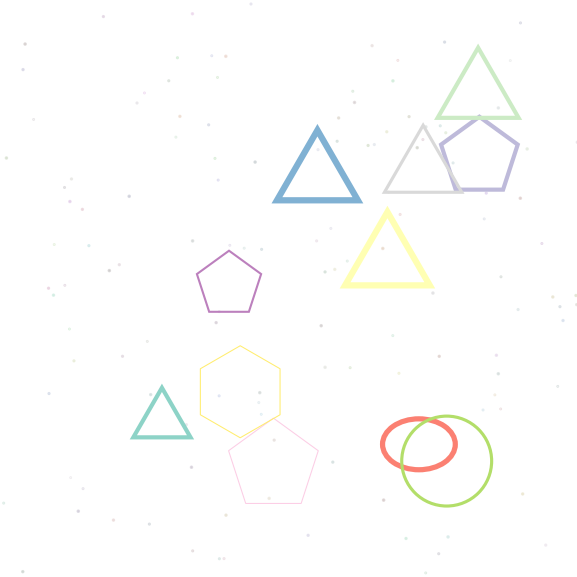[{"shape": "triangle", "thickness": 2, "radius": 0.29, "center": [0.28, 0.27]}, {"shape": "triangle", "thickness": 3, "radius": 0.42, "center": [0.671, 0.547]}, {"shape": "pentagon", "thickness": 2, "radius": 0.35, "center": [0.83, 0.727]}, {"shape": "oval", "thickness": 2.5, "radius": 0.31, "center": [0.725, 0.23]}, {"shape": "triangle", "thickness": 3, "radius": 0.4, "center": [0.55, 0.693]}, {"shape": "circle", "thickness": 1.5, "radius": 0.39, "center": [0.773, 0.201]}, {"shape": "pentagon", "thickness": 0.5, "radius": 0.41, "center": [0.473, 0.193]}, {"shape": "triangle", "thickness": 1.5, "radius": 0.39, "center": [0.733, 0.705]}, {"shape": "pentagon", "thickness": 1, "radius": 0.29, "center": [0.397, 0.507]}, {"shape": "triangle", "thickness": 2, "radius": 0.4, "center": [0.828, 0.836]}, {"shape": "hexagon", "thickness": 0.5, "radius": 0.4, "center": [0.416, 0.321]}]